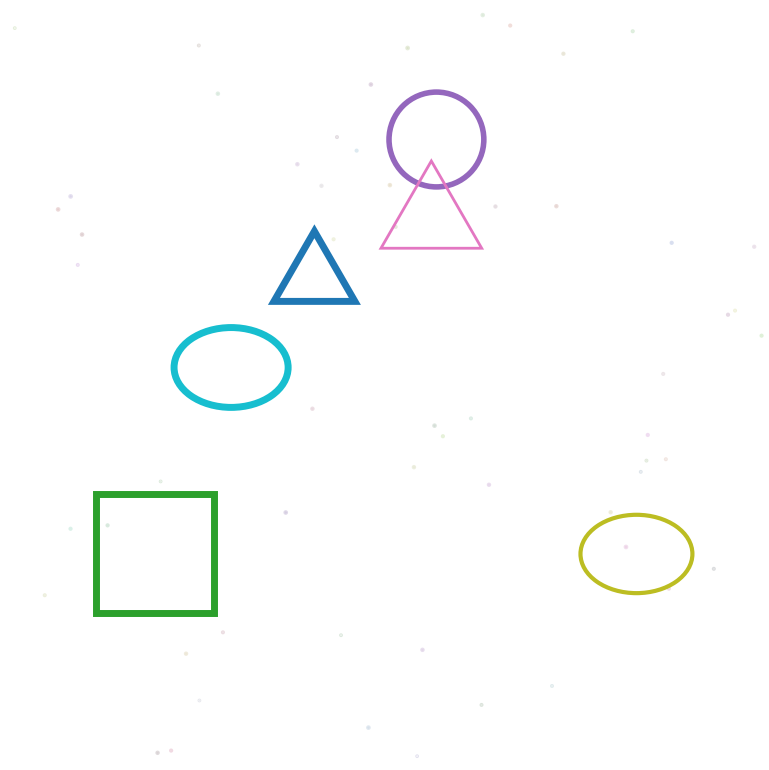[{"shape": "triangle", "thickness": 2.5, "radius": 0.3, "center": [0.408, 0.639]}, {"shape": "square", "thickness": 2.5, "radius": 0.39, "center": [0.201, 0.281]}, {"shape": "circle", "thickness": 2, "radius": 0.31, "center": [0.567, 0.819]}, {"shape": "triangle", "thickness": 1, "radius": 0.38, "center": [0.56, 0.715]}, {"shape": "oval", "thickness": 1.5, "radius": 0.36, "center": [0.827, 0.281]}, {"shape": "oval", "thickness": 2.5, "radius": 0.37, "center": [0.3, 0.523]}]